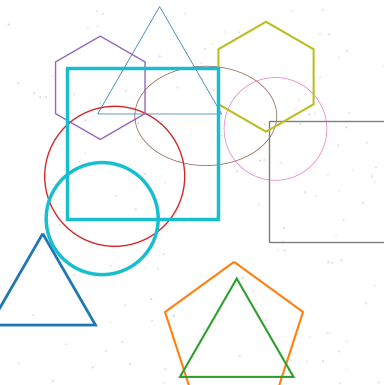[{"shape": "triangle", "thickness": 2, "radius": 0.79, "center": [0.111, 0.235]}, {"shape": "triangle", "thickness": 0.5, "radius": 0.93, "center": [0.415, 0.797]}, {"shape": "pentagon", "thickness": 1.5, "radius": 0.94, "center": [0.608, 0.131]}, {"shape": "triangle", "thickness": 1.5, "radius": 0.85, "center": [0.615, 0.106]}, {"shape": "circle", "thickness": 1, "radius": 0.91, "center": [0.298, 0.542]}, {"shape": "hexagon", "thickness": 1, "radius": 0.67, "center": [0.261, 0.772]}, {"shape": "oval", "thickness": 0.5, "radius": 0.92, "center": [0.535, 0.699]}, {"shape": "circle", "thickness": 0.5, "radius": 0.67, "center": [0.715, 0.665]}, {"shape": "square", "thickness": 1, "radius": 0.78, "center": [0.856, 0.529]}, {"shape": "hexagon", "thickness": 1.5, "radius": 0.71, "center": [0.691, 0.801]}, {"shape": "square", "thickness": 2.5, "radius": 0.98, "center": [0.37, 0.627]}, {"shape": "circle", "thickness": 2.5, "radius": 0.73, "center": [0.265, 0.432]}]